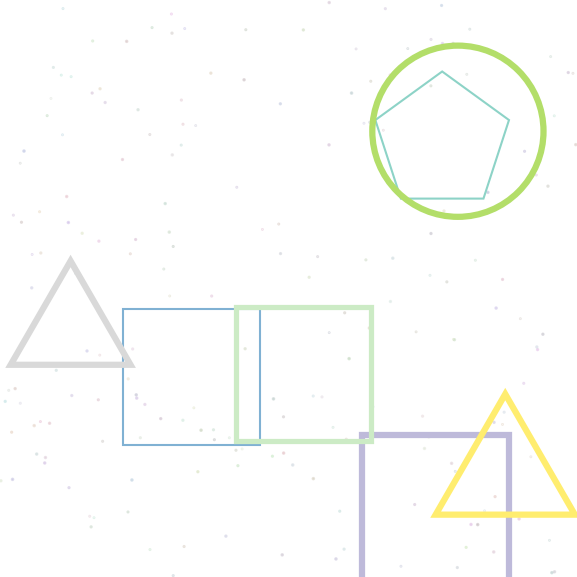[{"shape": "pentagon", "thickness": 1, "radius": 0.61, "center": [0.766, 0.754]}, {"shape": "square", "thickness": 3, "radius": 0.64, "center": [0.754, 0.119]}, {"shape": "square", "thickness": 1, "radius": 0.59, "center": [0.331, 0.346]}, {"shape": "circle", "thickness": 3, "radius": 0.74, "center": [0.793, 0.772]}, {"shape": "triangle", "thickness": 3, "radius": 0.6, "center": [0.122, 0.427]}, {"shape": "square", "thickness": 2.5, "radius": 0.58, "center": [0.526, 0.352]}, {"shape": "triangle", "thickness": 3, "radius": 0.7, "center": [0.875, 0.178]}]